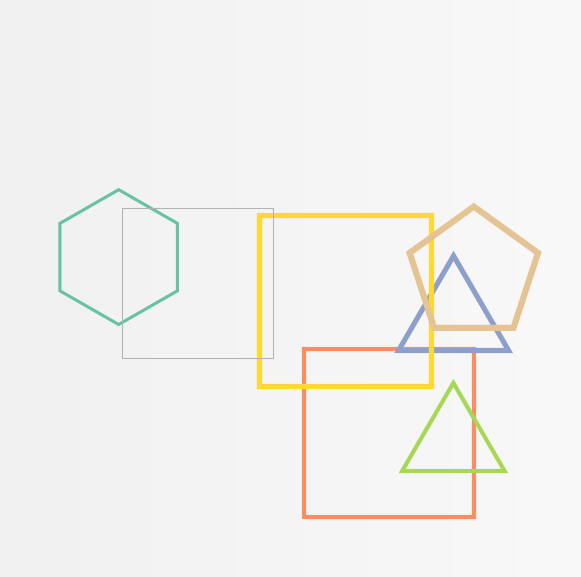[{"shape": "hexagon", "thickness": 1.5, "radius": 0.58, "center": [0.204, 0.554]}, {"shape": "square", "thickness": 2, "radius": 0.73, "center": [0.669, 0.249]}, {"shape": "triangle", "thickness": 2.5, "radius": 0.55, "center": [0.78, 0.447]}, {"shape": "triangle", "thickness": 2, "radius": 0.51, "center": [0.78, 0.234]}, {"shape": "square", "thickness": 2.5, "radius": 0.74, "center": [0.593, 0.479]}, {"shape": "pentagon", "thickness": 3, "radius": 0.58, "center": [0.815, 0.525]}, {"shape": "square", "thickness": 0.5, "radius": 0.65, "center": [0.34, 0.51]}]